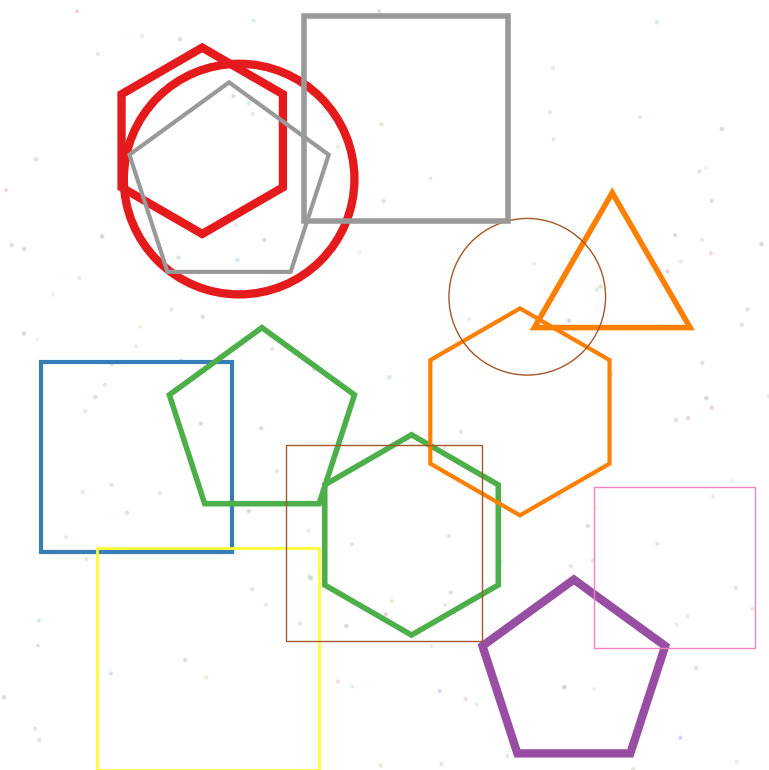[{"shape": "hexagon", "thickness": 3, "radius": 0.6, "center": [0.263, 0.817]}, {"shape": "circle", "thickness": 3, "radius": 0.75, "center": [0.311, 0.767]}, {"shape": "square", "thickness": 1.5, "radius": 0.62, "center": [0.178, 0.406]}, {"shape": "pentagon", "thickness": 2, "radius": 0.63, "center": [0.34, 0.448]}, {"shape": "hexagon", "thickness": 2, "radius": 0.65, "center": [0.534, 0.305]}, {"shape": "pentagon", "thickness": 3, "radius": 0.62, "center": [0.745, 0.123]}, {"shape": "triangle", "thickness": 2, "radius": 0.58, "center": [0.795, 0.633]}, {"shape": "hexagon", "thickness": 1.5, "radius": 0.67, "center": [0.675, 0.465]}, {"shape": "square", "thickness": 1, "radius": 0.72, "center": [0.27, 0.144]}, {"shape": "square", "thickness": 0.5, "radius": 0.64, "center": [0.499, 0.295]}, {"shape": "circle", "thickness": 0.5, "radius": 0.51, "center": [0.685, 0.615]}, {"shape": "square", "thickness": 0.5, "radius": 0.52, "center": [0.876, 0.263]}, {"shape": "pentagon", "thickness": 1.5, "radius": 0.68, "center": [0.298, 0.757]}, {"shape": "square", "thickness": 2, "radius": 0.66, "center": [0.528, 0.846]}]